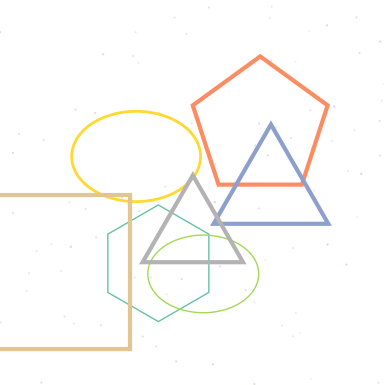[{"shape": "hexagon", "thickness": 1, "radius": 0.76, "center": [0.411, 0.316]}, {"shape": "pentagon", "thickness": 3, "radius": 0.92, "center": [0.676, 0.669]}, {"shape": "triangle", "thickness": 3, "radius": 0.86, "center": [0.704, 0.505]}, {"shape": "oval", "thickness": 1, "radius": 0.72, "center": [0.528, 0.288]}, {"shape": "oval", "thickness": 2, "radius": 0.84, "center": [0.354, 0.594]}, {"shape": "square", "thickness": 3, "radius": 1.0, "center": [0.138, 0.293]}, {"shape": "triangle", "thickness": 3, "radius": 0.75, "center": [0.501, 0.394]}]